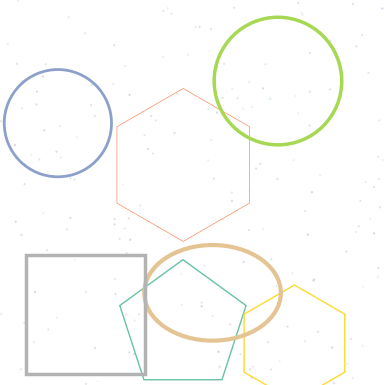[{"shape": "pentagon", "thickness": 1, "radius": 0.86, "center": [0.475, 0.153]}, {"shape": "hexagon", "thickness": 0.5, "radius": 0.99, "center": [0.476, 0.572]}, {"shape": "circle", "thickness": 2, "radius": 0.7, "center": [0.15, 0.68]}, {"shape": "circle", "thickness": 2.5, "radius": 0.83, "center": [0.722, 0.789]}, {"shape": "hexagon", "thickness": 1, "radius": 0.75, "center": [0.765, 0.109]}, {"shape": "oval", "thickness": 3, "radius": 0.89, "center": [0.552, 0.239]}, {"shape": "square", "thickness": 2.5, "radius": 0.77, "center": [0.222, 0.184]}]